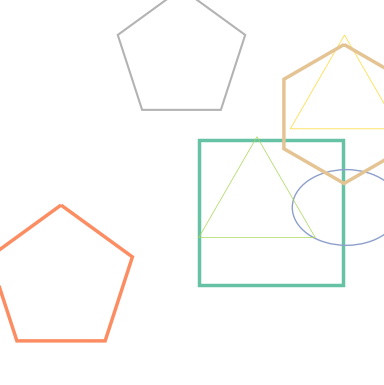[{"shape": "square", "thickness": 2.5, "radius": 0.94, "center": [0.705, 0.448]}, {"shape": "pentagon", "thickness": 2.5, "radius": 0.97, "center": [0.158, 0.272]}, {"shape": "oval", "thickness": 1, "radius": 0.7, "center": [0.9, 0.461]}, {"shape": "triangle", "thickness": 0.5, "radius": 0.87, "center": [0.667, 0.47]}, {"shape": "triangle", "thickness": 0.5, "radius": 0.81, "center": [0.895, 0.747]}, {"shape": "hexagon", "thickness": 2.5, "radius": 0.9, "center": [0.894, 0.704]}, {"shape": "pentagon", "thickness": 1.5, "radius": 0.87, "center": [0.471, 0.855]}]